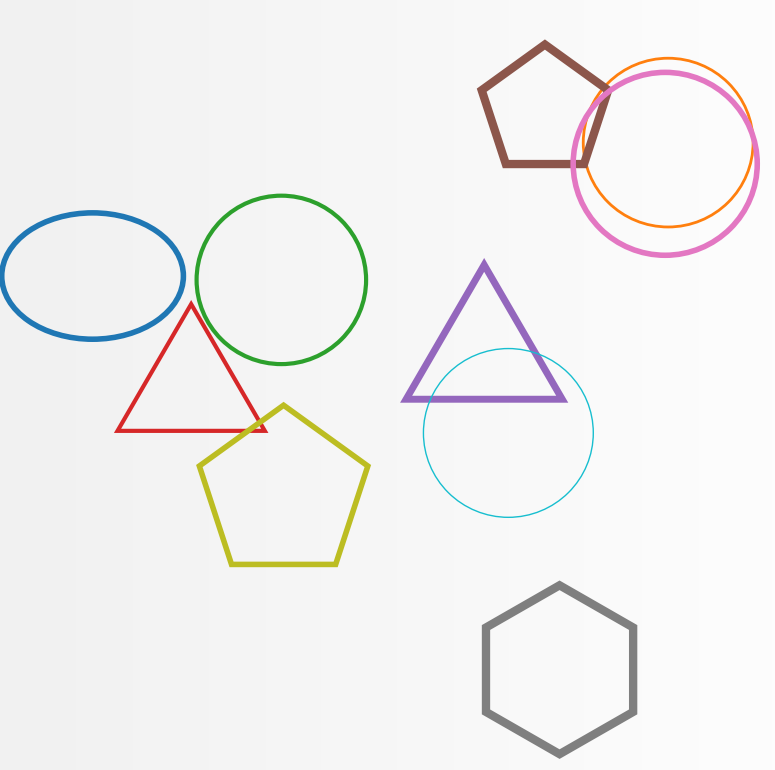[{"shape": "oval", "thickness": 2, "radius": 0.59, "center": [0.119, 0.642]}, {"shape": "circle", "thickness": 1, "radius": 0.55, "center": [0.862, 0.815]}, {"shape": "circle", "thickness": 1.5, "radius": 0.55, "center": [0.363, 0.637]}, {"shape": "triangle", "thickness": 1.5, "radius": 0.55, "center": [0.247, 0.495]}, {"shape": "triangle", "thickness": 2.5, "radius": 0.58, "center": [0.625, 0.54]}, {"shape": "pentagon", "thickness": 3, "radius": 0.43, "center": [0.703, 0.856]}, {"shape": "circle", "thickness": 2, "radius": 0.59, "center": [0.858, 0.787]}, {"shape": "hexagon", "thickness": 3, "radius": 0.55, "center": [0.722, 0.13]}, {"shape": "pentagon", "thickness": 2, "radius": 0.57, "center": [0.366, 0.359]}, {"shape": "circle", "thickness": 0.5, "radius": 0.55, "center": [0.656, 0.438]}]